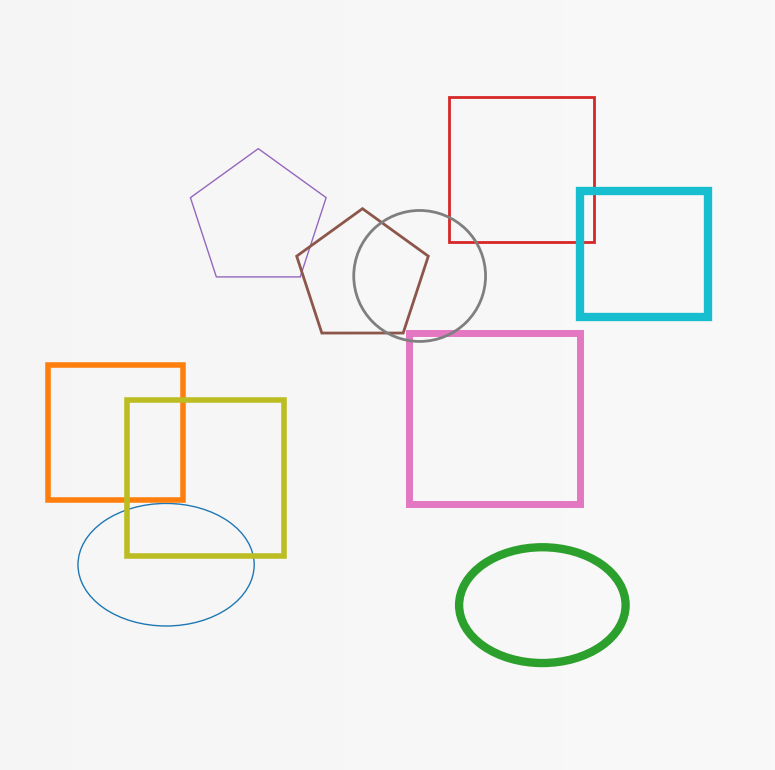[{"shape": "oval", "thickness": 0.5, "radius": 0.57, "center": [0.214, 0.267]}, {"shape": "square", "thickness": 2, "radius": 0.44, "center": [0.149, 0.439]}, {"shape": "oval", "thickness": 3, "radius": 0.54, "center": [0.7, 0.214]}, {"shape": "square", "thickness": 1, "radius": 0.47, "center": [0.673, 0.78]}, {"shape": "pentagon", "thickness": 0.5, "radius": 0.46, "center": [0.333, 0.715]}, {"shape": "pentagon", "thickness": 1, "radius": 0.45, "center": [0.468, 0.64]}, {"shape": "square", "thickness": 2.5, "radius": 0.55, "center": [0.638, 0.457]}, {"shape": "circle", "thickness": 1, "radius": 0.43, "center": [0.541, 0.642]}, {"shape": "square", "thickness": 2, "radius": 0.51, "center": [0.265, 0.379]}, {"shape": "square", "thickness": 3, "radius": 0.41, "center": [0.831, 0.67]}]